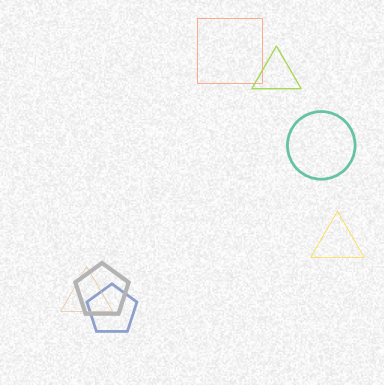[{"shape": "circle", "thickness": 2, "radius": 0.44, "center": [0.834, 0.622]}, {"shape": "square", "thickness": 0.5, "radius": 0.42, "center": [0.596, 0.869]}, {"shape": "pentagon", "thickness": 2, "radius": 0.34, "center": [0.291, 0.194]}, {"shape": "triangle", "thickness": 1, "radius": 0.37, "center": [0.718, 0.807]}, {"shape": "triangle", "thickness": 0.5, "radius": 0.4, "center": [0.876, 0.371]}, {"shape": "triangle", "thickness": 0.5, "radius": 0.39, "center": [0.225, 0.23]}, {"shape": "pentagon", "thickness": 3, "radius": 0.36, "center": [0.265, 0.244]}]